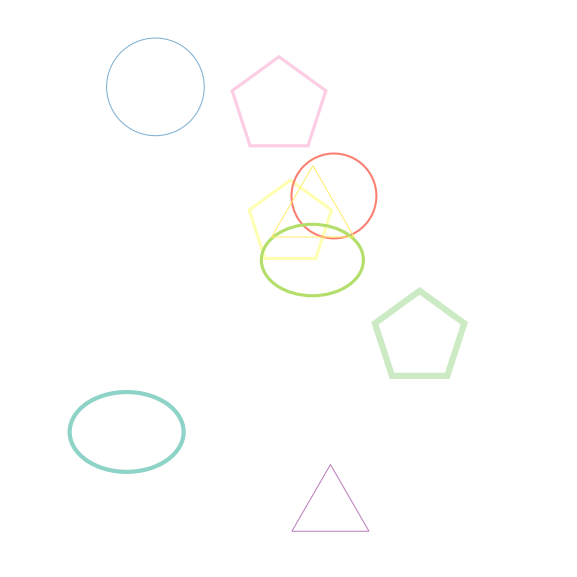[{"shape": "oval", "thickness": 2, "radius": 0.49, "center": [0.219, 0.251]}, {"shape": "pentagon", "thickness": 1.5, "radius": 0.37, "center": [0.503, 0.612]}, {"shape": "circle", "thickness": 1, "radius": 0.37, "center": [0.578, 0.66]}, {"shape": "circle", "thickness": 0.5, "radius": 0.42, "center": [0.269, 0.849]}, {"shape": "oval", "thickness": 1.5, "radius": 0.44, "center": [0.541, 0.549]}, {"shape": "pentagon", "thickness": 1.5, "radius": 0.43, "center": [0.483, 0.816]}, {"shape": "triangle", "thickness": 0.5, "radius": 0.39, "center": [0.572, 0.118]}, {"shape": "pentagon", "thickness": 3, "radius": 0.41, "center": [0.727, 0.414]}, {"shape": "triangle", "thickness": 0.5, "radius": 0.41, "center": [0.542, 0.63]}]